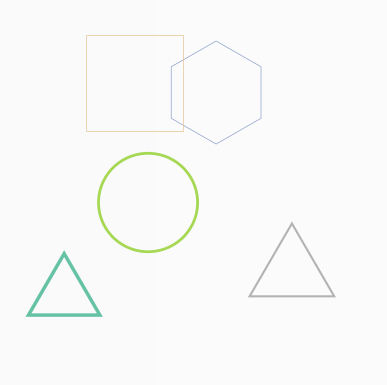[{"shape": "triangle", "thickness": 2.5, "radius": 0.53, "center": [0.166, 0.235]}, {"shape": "hexagon", "thickness": 0.5, "radius": 0.67, "center": [0.558, 0.76]}, {"shape": "circle", "thickness": 2, "radius": 0.64, "center": [0.382, 0.474]}, {"shape": "square", "thickness": 0.5, "radius": 0.63, "center": [0.346, 0.784]}, {"shape": "triangle", "thickness": 1.5, "radius": 0.63, "center": [0.753, 0.293]}]